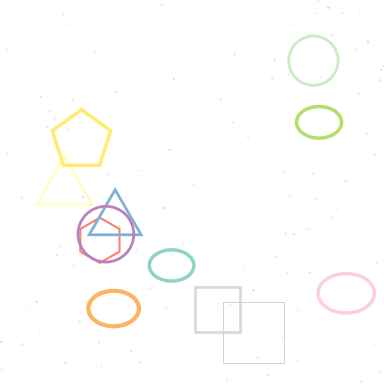[{"shape": "oval", "thickness": 2.5, "radius": 0.29, "center": [0.446, 0.311]}, {"shape": "triangle", "thickness": 1.5, "radius": 0.42, "center": [0.167, 0.511]}, {"shape": "square", "thickness": 0.5, "radius": 0.39, "center": [0.658, 0.136]}, {"shape": "hexagon", "thickness": 1.5, "radius": 0.29, "center": [0.26, 0.376]}, {"shape": "triangle", "thickness": 2, "radius": 0.39, "center": [0.299, 0.429]}, {"shape": "oval", "thickness": 3, "radius": 0.33, "center": [0.295, 0.199]}, {"shape": "oval", "thickness": 2.5, "radius": 0.29, "center": [0.829, 0.682]}, {"shape": "oval", "thickness": 2.5, "radius": 0.37, "center": [0.899, 0.238]}, {"shape": "square", "thickness": 2, "radius": 0.29, "center": [0.566, 0.196]}, {"shape": "circle", "thickness": 2, "radius": 0.36, "center": [0.275, 0.392]}, {"shape": "circle", "thickness": 2, "radius": 0.32, "center": [0.814, 0.842]}, {"shape": "pentagon", "thickness": 2.5, "radius": 0.4, "center": [0.212, 0.635]}]